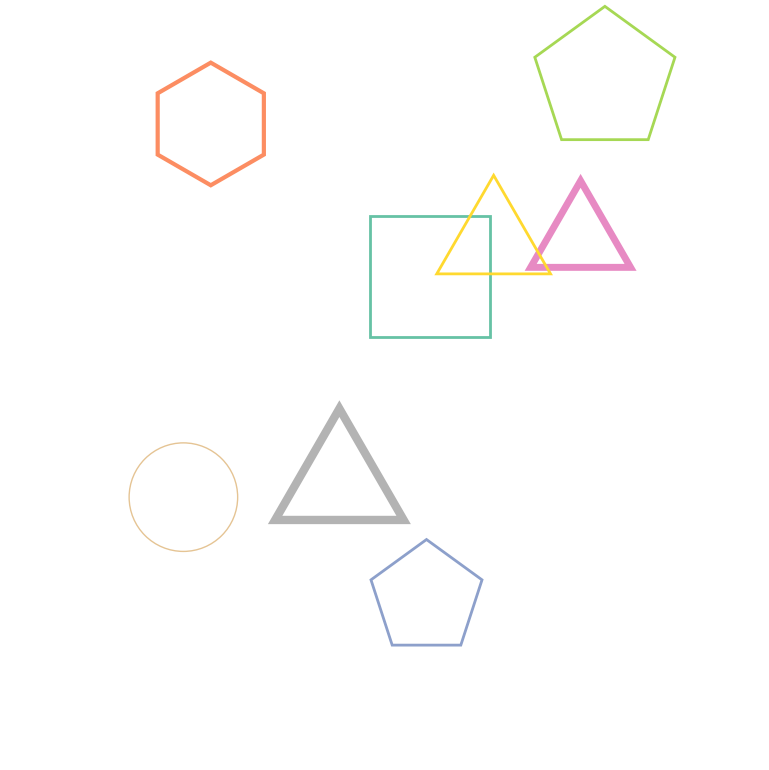[{"shape": "square", "thickness": 1, "radius": 0.39, "center": [0.558, 0.641]}, {"shape": "hexagon", "thickness": 1.5, "radius": 0.4, "center": [0.274, 0.839]}, {"shape": "pentagon", "thickness": 1, "radius": 0.38, "center": [0.554, 0.224]}, {"shape": "triangle", "thickness": 2.5, "radius": 0.37, "center": [0.754, 0.69]}, {"shape": "pentagon", "thickness": 1, "radius": 0.48, "center": [0.786, 0.896]}, {"shape": "triangle", "thickness": 1, "radius": 0.43, "center": [0.641, 0.687]}, {"shape": "circle", "thickness": 0.5, "radius": 0.35, "center": [0.238, 0.354]}, {"shape": "triangle", "thickness": 3, "radius": 0.48, "center": [0.441, 0.373]}]